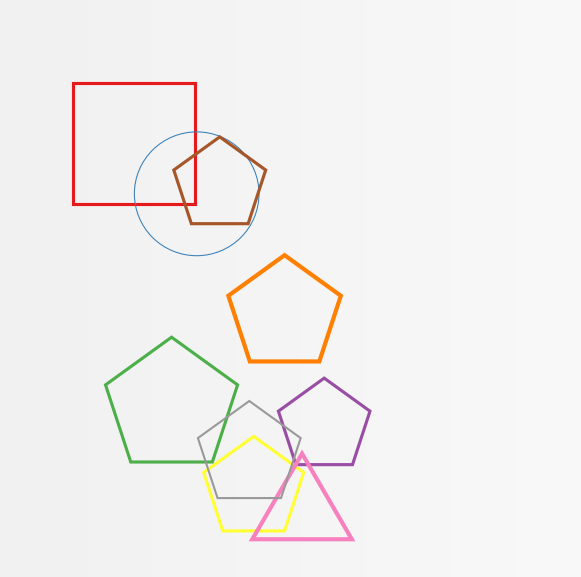[{"shape": "square", "thickness": 1.5, "radius": 0.52, "center": [0.23, 0.751]}, {"shape": "circle", "thickness": 0.5, "radius": 0.54, "center": [0.338, 0.664]}, {"shape": "pentagon", "thickness": 1.5, "radius": 0.6, "center": [0.295, 0.296]}, {"shape": "pentagon", "thickness": 1.5, "radius": 0.41, "center": [0.558, 0.262]}, {"shape": "pentagon", "thickness": 2, "radius": 0.51, "center": [0.49, 0.456]}, {"shape": "pentagon", "thickness": 1.5, "radius": 0.45, "center": [0.436, 0.153]}, {"shape": "pentagon", "thickness": 1.5, "radius": 0.42, "center": [0.378, 0.679]}, {"shape": "triangle", "thickness": 2, "radius": 0.49, "center": [0.52, 0.115]}, {"shape": "pentagon", "thickness": 1, "radius": 0.46, "center": [0.429, 0.212]}]